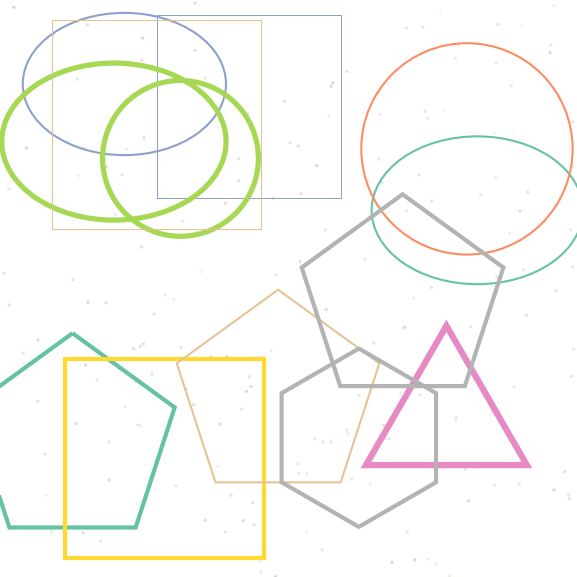[{"shape": "oval", "thickness": 1, "radius": 0.91, "center": [0.826, 0.635]}, {"shape": "pentagon", "thickness": 2, "radius": 0.93, "center": [0.126, 0.236]}, {"shape": "circle", "thickness": 1, "radius": 0.91, "center": [0.809, 0.741]}, {"shape": "oval", "thickness": 1, "radius": 0.88, "center": [0.215, 0.854]}, {"shape": "square", "thickness": 0.5, "radius": 0.79, "center": [0.431, 0.815]}, {"shape": "triangle", "thickness": 3, "radius": 0.8, "center": [0.773, 0.274]}, {"shape": "oval", "thickness": 2.5, "radius": 0.97, "center": [0.197, 0.754]}, {"shape": "circle", "thickness": 2.5, "radius": 0.67, "center": [0.313, 0.725]}, {"shape": "square", "thickness": 2, "radius": 0.86, "center": [0.285, 0.205]}, {"shape": "pentagon", "thickness": 1, "radius": 0.92, "center": [0.482, 0.313]}, {"shape": "square", "thickness": 0.5, "radius": 0.9, "center": [0.272, 0.784]}, {"shape": "pentagon", "thickness": 2, "radius": 0.92, "center": [0.697, 0.479]}, {"shape": "hexagon", "thickness": 2, "radius": 0.77, "center": [0.621, 0.241]}]